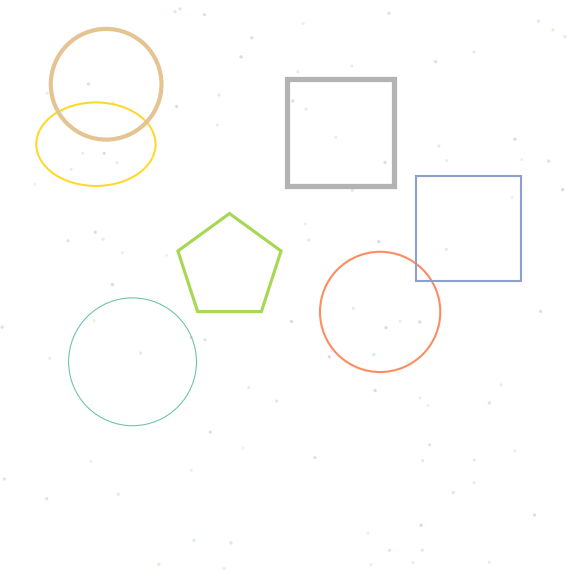[{"shape": "circle", "thickness": 0.5, "radius": 0.55, "center": [0.229, 0.373]}, {"shape": "circle", "thickness": 1, "radius": 0.52, "center": [0.658, 0.459]}, {"shape": "square", "thickness": 1, "radius": 0.46, "center": [0.812, 0.603]}, {"shape": "pentagon", "thickness": 1.5, "radius": 0.47, "center": [0.397, 0.536]}, {"shape": "oval", "thickness": 1, "radius": 0.52, "center": [0.166, 0.749]}, {"shape": "circle", "thickness": 2, "radius": 0.48, "center": [0.184, 0.853]}, {"shape": "square", "thickness": 2.5, "radius": 0.46, "center": [0.59, 0.77]}]